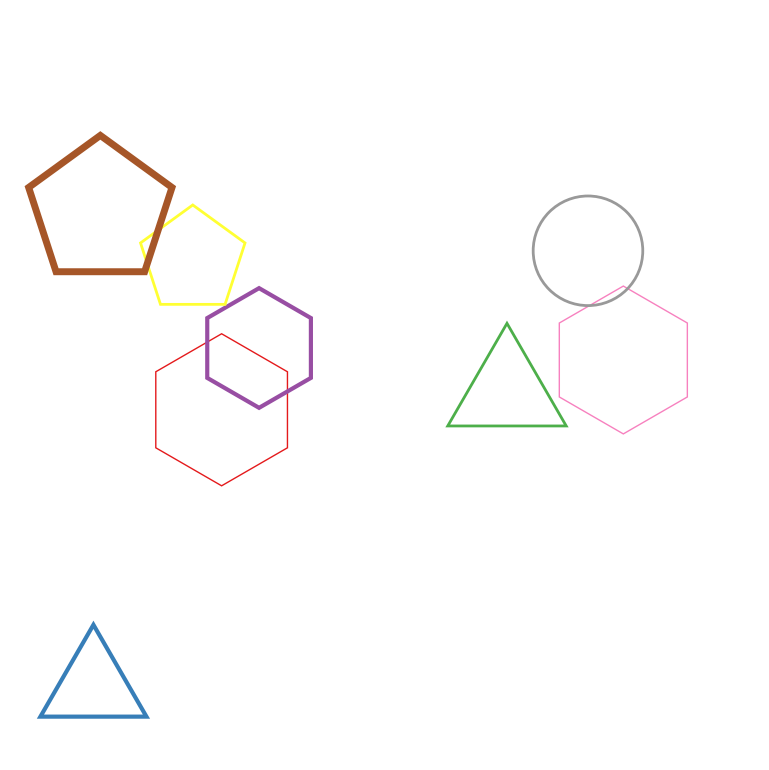[{"shape": "hexagon", "thickness": 0.5, "radius": 0.49, "center": [0.288, 0.468]}, {"shape": "triangle", "thickness": 1.5, "radius": 0.4, "center": [0.121, 0.109]}, {"shape": "triangle", "thickness": 1, "radius": 0.44, "center": [0.658, 0.491]}, {"shape": "hexagon", "thickness": 1.5, "radius": 0.39, "center": [0.336, 0.548]}, {"shape": "pentagon", "thickness": 1, "radius": 0.36, "center": [0.25, 0.662]}, {"shape": "pentagon", "thickness": 2.5, "radius": 0.49, "center": [0.13, 0.726]}, {"shape": "hexagon", "thickness": 0.5, "radius": 0.48, "center": [0.81, 0.532]}, {"shape": "circle", "thickness": 1, "radius": 0.36, "center": [0.764, 0.674]}]